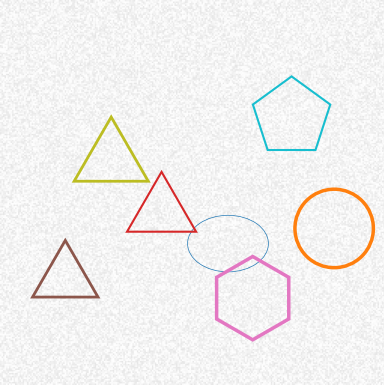[{"shape": "oval", "thickness": 0.5, "radius": 0.52, "center": [0.592, 0.367]}, {"shape": "circle", "thickness": 2.5, "radius": 0.51, "center": [0.868, 0.407]}, {"shape": "triangle", "thickness": 1.5, "radius": 0.52, "center": [0.42, 0.45]}, {"shape": "triangle", "thickness": 2, "radius": 0.49, "center": [0.17, 0.277]}, {"shape": "hexagon", "thickness": 2.5, "radius": 0.54, "center": [0.656, 0.226]}, {"shape": "triangle", "thickness": 2, "radius": 0.56, "center": [0.289, 0.585]}, {"shape": "pentagon", "thickness": 1.5, "radius": 0.53, "center": [0.757, 0.696]}]